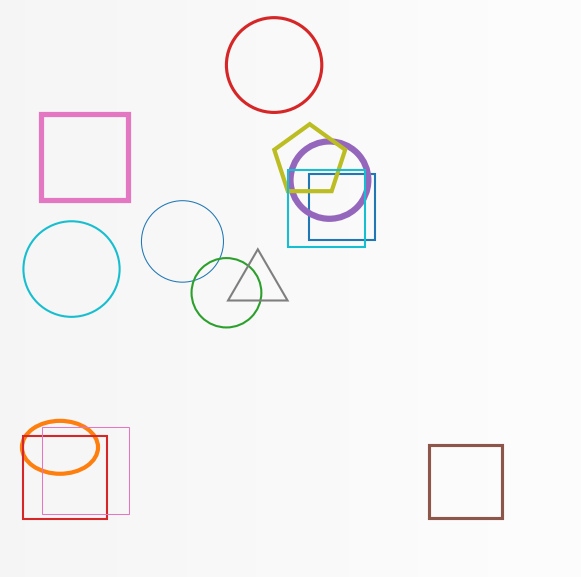[{"shape": "square", "thickness": 1, "radius": 0.29, "center": [0.589, 0.64]}, {"shape": "circle", "thickness": 0.5, "radius": 0.35, "center": [0.314, 0.581]}, {"shape": "oval", "thickness": 2, "radius": 0.33, "center": [0.103, 0.225]}, {"shape": "circle", "thickness": 1, "radius": 0.3, "center": [0.39, 0.492]}, {"shape": "circle", "thickness": 1.5, "radius": 0.41, "center": [0.472, 0.887]}, {"shape": "square", "thickness": 1, "radius": 0.36, "center": [0.111, 0.172]}, {"shape": "circle", "thickness": 3, "radius": 0.33, "center": [0.567, 0.687]}, {"shape": "square", "thickness": 1.5, "radius": 0.32, "center": [0.801, 0.165]}, {"shape": "square", "thickness": 0.5, "radius": 0.38, "center": [0.147, 0.185]}, {"shape": "square", "thickness": 2.5, "radius": 0.37, "center": [0.145, 0.728]}, {"shape": "triangle", "thickness": 1, "radius": 0.3, "center": [0.444, 0.508]}, {"shape": "pentagon", "thickness": 2, "radius": 0.32, "center": [0.533, 0.72]}, {"shape": "circle", "thickness": 1, "radius": 0.41, "center": [0.123, 0.533]}, {"shape": "square", "thickness": 1, "radius": 0.33, "center": [0.561, 0.638]}]